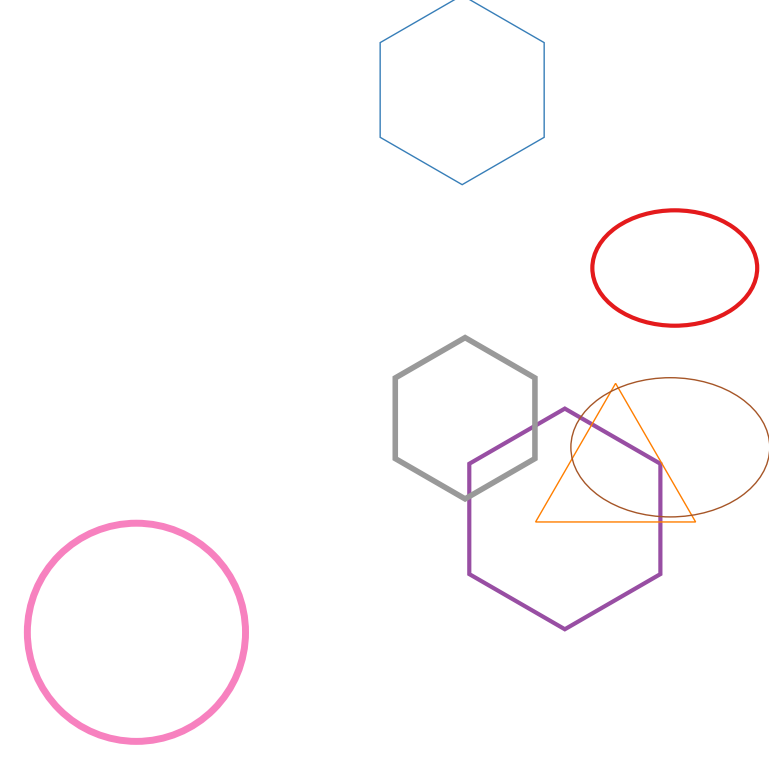[{"shape": "oval", "thickness": 1.5, "radius": 0.54, "center": [0.876, 0.652]}, {"shape": "hexagon", "thickness": 0.5, "radius": 0.61, "center": [0.6, 0.883]}, {"shape": "hexagon", "thickness": 1.5, "radius": 0.72, "center": [0.734, 0.326]}, {"shape": "triangle", "thickness": 0.5, "radius": 0.6, "center": [0.799, 0.382]}, {"shape": "oval", "thickness": 0.5, "radius": 0.65, "center": [0.871, 0.419]}, {"shape": "circle", "thickness": 2.5, "radius": 0.71, "center": [0.177, 0.179]}, {"shape": "hexagon", "thickness": 2, "radius": 0.52, "center": [0.604, 0.457]}]